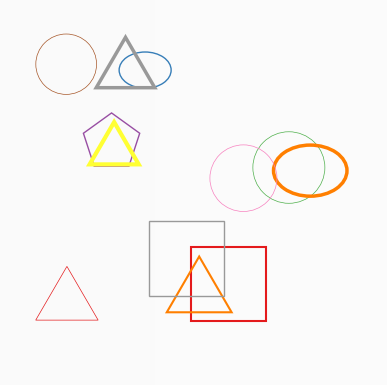[{"shape": "square", "thickness": 1.5, "radius": 0.48, "center": [0.591, 0.262]}, {"shape": "triangle", "thickness": 0.5, "radius": 0.47, "center": [0.173, 0.215]}, {"shape": "oval", "thickness": 1, "radius": 0.34, "center": [0.375, 0.818]}, {"shape": "circle", "thickness": 0.5, "radius": 0.46, "center": [0.745, 0.565]}, {"shape": "pentagon", "thickness": 1, "radius": 0.38, "center": [0.288, 0.63]}, {"shape": "oval", "thickness": 2.5, "radius": 0.47, "center": [0.801, 0.557]}, {"shape": "triangle", "thickness": 1.5, "radius": 0.48, "center": [0.514, 0.237]}, {"shape": "triangle", "thickness": 3, "radius": 0.37, "center": [0.295, 0.61]}, {"shape": "circle", "thickness": 0.5, "radius": 0.39, "center": [0.171, 0.833]}, {"shape": "circle", "thickness": 0.5, "radius": 0.43, "center": [0.628, 0.537]}, {"shape": "triangle", "thickness": 2.5, "radius": 0.44, "center": [0.324, 0.816]}, {"shape": "square", "thickness": 1, "radius": 0.49, "center": [0.482, 0.328]}]